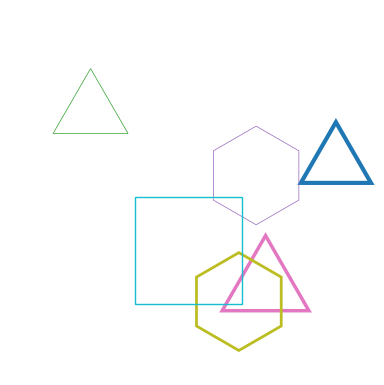[{"shape": "triangle", "thickness": 3, "radius": 0.53, "center": [0.873, 0.578]}, {"shape": "triangle", "thickness": 0.5, "radius": 0.56, "center": [0.235, 0.71]}, {"shape": "hexagon", "thickness": 0.5, "radius": 0.64, "center": [0.665, 0.544]}, {"shape": "triangle", "thickness": 2.5, "radius": 0.65, "center": [0.69, 0.258]}, {"shape": "hexagon", "thickness": 2, "radius": 0.64, "center": [0.62, 0.217]}, {"shape": "square", "thickness": 1, "radius": 0.7, "center": [0.489, 0.349]}]